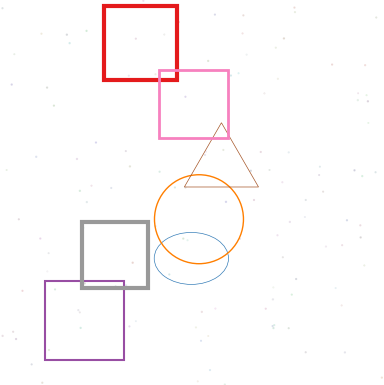[{"shape": "square", "thickness": 3, "radius": 0.48, "center": [0.365, 0.888]}, {"shape": "oval", "thickness": 0.5, "radius": 0.48, "center": [0.497, 0.329]}, {"shape": "square", "thickness": 1.5, "radius": 0.51, "center": [0.219, 0.167]}, {"shape": "circle", "thickness": 1, "radius": 0.58, "center": [0.517, 0.431]}, {"shape": "triangle", "thickness": 0.5, "radius": 0.56, "center": [0.575, 0.57]}, {"shape": "square", "thickness": 2, "radius": 0.44, "center": [0.503, 0.73]}, {"shape": "square", "thickness": 3, "radius": 0.43, "center": [0.299, 0.338]}]